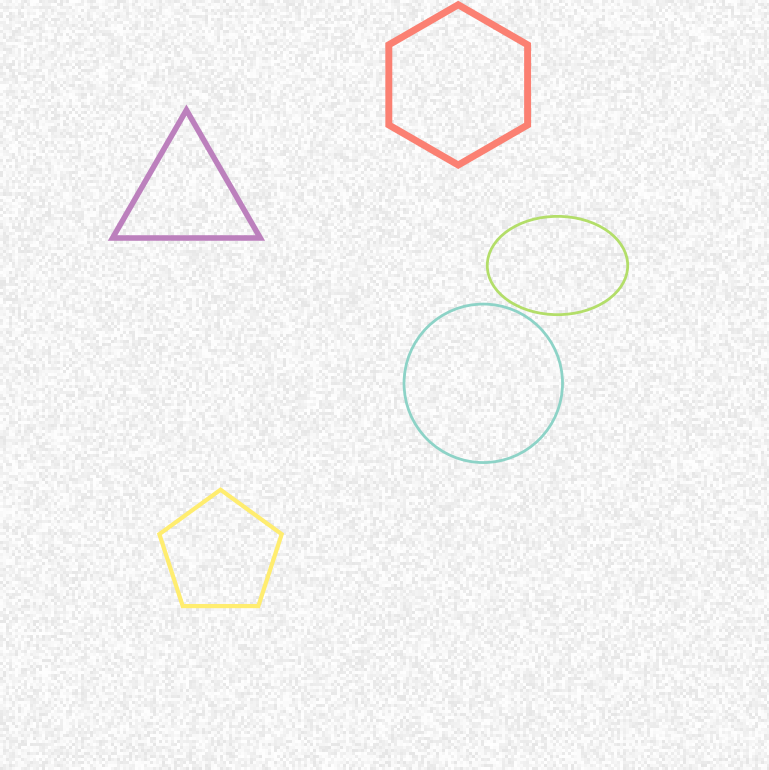[{"shape": "circle", "thickness": 1, "radius": 0.51, "center": [0.628, 0.502]}, {"shape": "hexagon", "thickness": 2.5, "radius": 0.52, "center": [0.595, 0.89]}, {"shape": "oval", "thickness": 1, "radius": 0.46, "center": [0.724, 0.655]}, {"shape": "triangle", "thickness": 2, "radius": 0.55, "center": [0.242, 0.746]}, {"shape": "pentagon", "thickness": 1.5, "radius": 0.42, "center": [0.286, 0.28]}]